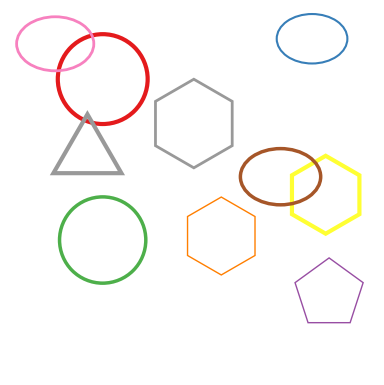[{"shape": "circle", "thickness": 3, "radius": 0.58, "center": [0.267, 0.795]}, {"shape": "oval", "thickness": 1.5, "radius": 0.46, "center": [0.811, 0.899]}, {"shape": "circle", "thickness": 2.5, "radius": 0.56, "center": [0.267, 0.377]}, {"shape": "pentagon", "thickness": 1, "radius": 0.46, "center": [0.855, 0.237]}, {"shape": "hexagon", "thickness": 1, "radius": 0.51, "center": [0.575, 0.387]}, {"shape": "hexagon", "thickness": 3, "radius": 0.51, "center": [0.846, 0.494]}, {"shape": "oval", "thickness": 2.5, "radius": 0.52, "center": [0.729, 0.541]}, {"shape": "oval", "thickness": 2, "radius": 0.5, "center": [0.143, 0.886]}, {"shape": "hexagon", "thickness": 2, "radius": 0.58, "center": [0.503, 0.679]}, {"shape": "triangle", "thickness": 3, "radius": 0.51, "center": [0.227, 0.601]}]